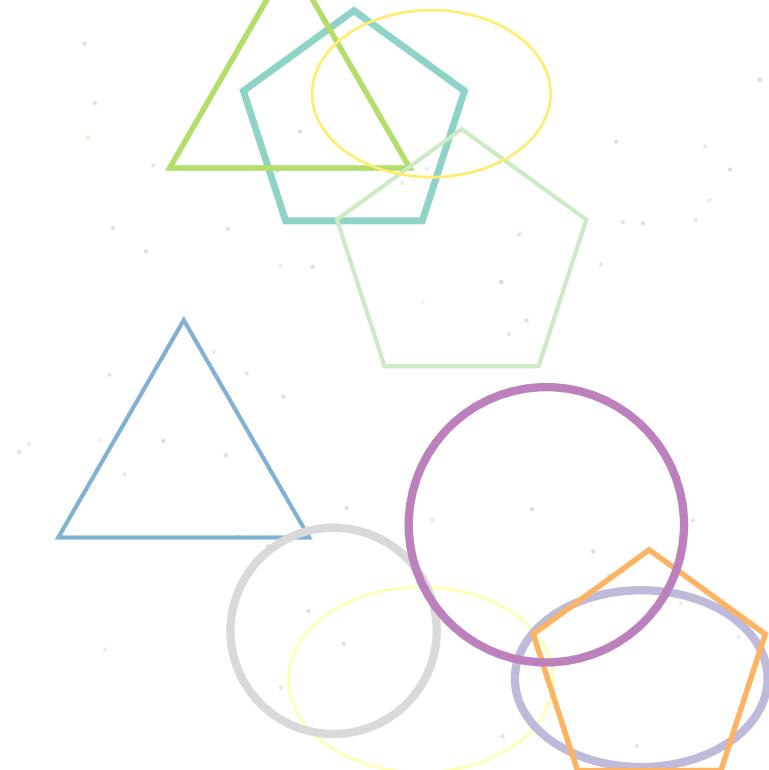[{"shape": "pentagon", "thickness": 2.5, "radius": 0.75, "center": [0.46, 0.835]}, {"shape": "oval", "thickness": 1, "radius": 0.86, "center": [0.547, 0.117]}, {"shape": "oval", "thickness": 3, "radius": 0.82, "center": [0.833, 0.119]}, {"shape": "triangle", "thickness": 1.5, "radius": 0.94, "center": [0.239, 0.396]}, {"shape": "pentagon", "thickness": 2, "radius": 0.79, "center": [0.843, 0.127]}, {"shape": "triangle", "thickness": 2, "radius": 0.9, "center": [0.376, 0.872]}, {"shape": "circle", "thickness": 3, "radius": 0.67, "center": [0.433, 0.181]}, {"shape": "circle", "thickness": 3, "radius": 0.89, "center": [0.71, 0.318]}, {"shape": "pentagon", "thickness": 1.5, "radius": 0.85, "center": [0.599, 0.662]}, {"shape": "oval", "thickness": 1, "radius": 0.77, "center": [0.56, 0.878]}]